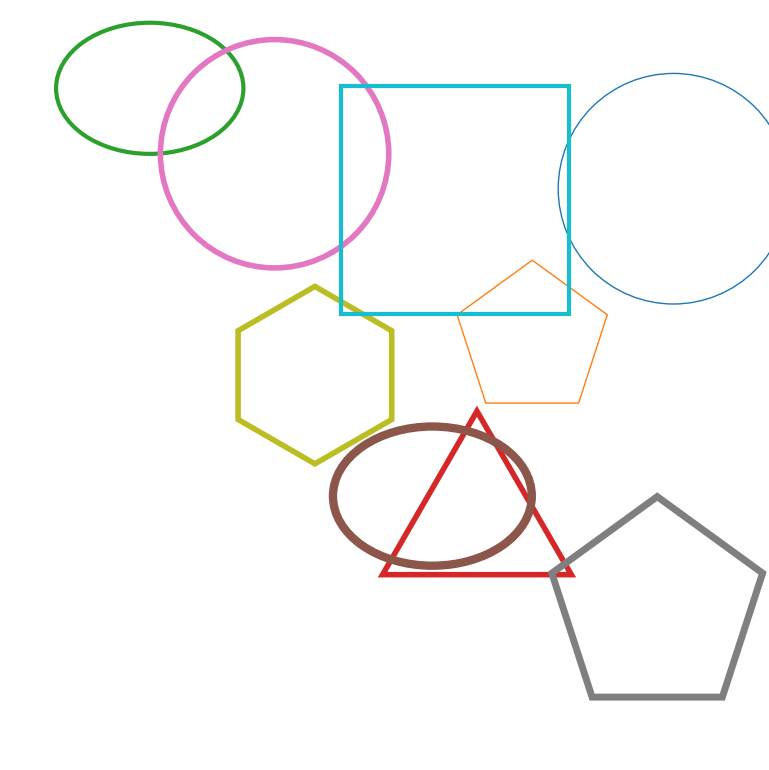[{"shape": "circle", "thickness": 0.5, "radius": 0.75, "center": [0.875, 0.755]}, {"shape": "pentagon", "thickness": 0.5, "radius": 0.51, "center": [0.691, 0.56]}, {"shape": "oval", "thickness": 1.5, "radius": 0.61, "center": [0.194, 0.885]}, {"shape": "triangle", "thickness": 2, "radius": 0.71, "center": [0.619, 0.324]}, {"shape": "oval", "thickness": 3, "radius": 0.65, "center": [0.562, 0.356]}, {"shape": "circle", "thickness": 2, "radius": 0.74, "center": [0.357, 0.8]}, {"shape": "pentagon", "thickness": 2.5, "radius": 0.72, "center": [0.854, 0.211]}, {"shape": "hexagon", "thickness": 2, "radius": 0.58, "center": [0.409, 0.513]}, {"shape": "square", "thickness": 1.5, "radius": 0.74, "center": [0.59, 0.74]}]